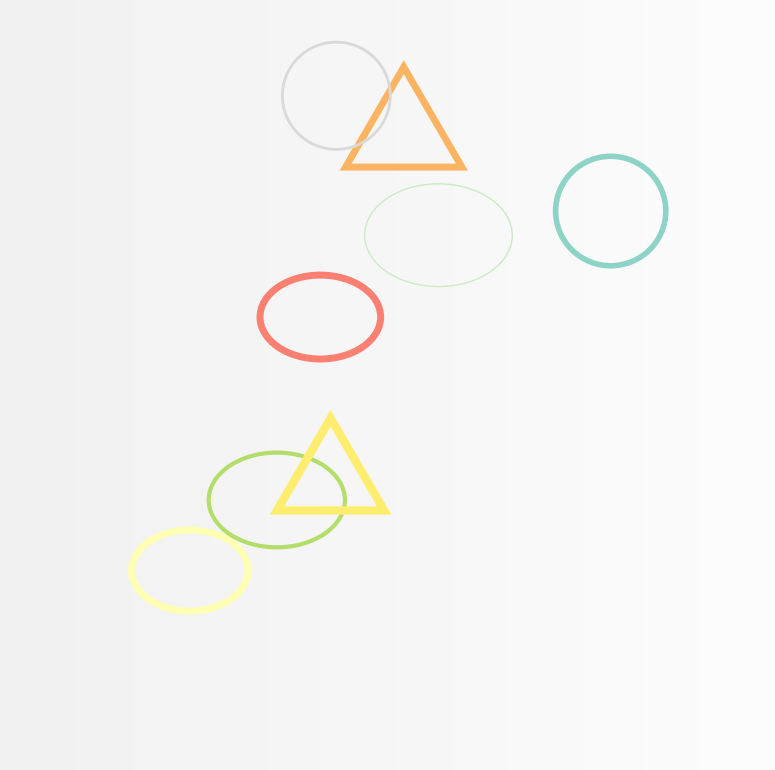[{"shape": "circle", "thickness": 2, "radius": 0.36, "center": [0.788, 0.726]}, {"shape": "oval", "thickness": 2.5, "radius": 0.38, "center": [0.245, 0.259]}, {"shape": "oval", "thickness": 2.5, "radius": 0.39, "center": [0.413, 0.588]}, {"shape": "triangle", "thickness": 2.5, "radius": 0.43, "center": [0.521, 0.826]}, {"shape": "oval", "thickness": 1.5, "radius": 0.44, "center": [0.357, 0.351]}, {"shape": "circle", "thickness": 1, "radius": 0.35, "center": [0.434, 0.876]}, {"shape": "oval", "thickness": 0.5, "radius": 0.48, "center": [0.566, 0.695]}, {"shape": "triangle", "thickness": 3, "radius": 0.4, "center": [0.427, 0.377]}]